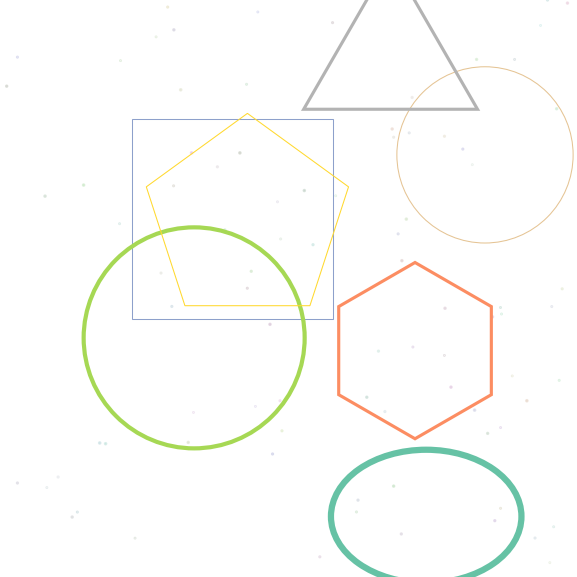[{"shape": "oval", "thickness": 3, "radius": 0.82, "center": [0.738, 0.105]}, {"shape": "hexagon", "thickness": 1.5, "radius": 0.76, "center": [0.719, 0.392]}, {"shape": "square", "thickness": 0.5, "radius": 0.87, "center": [0.402, 0.62]}, {"shape": "circle", "thickness": 2, "radius": 0.96, "center": [0.336, 0.414]}, {"shape": "pentagon", "thickness": 0.5, "radius": 0.92, "center": [0.428, 0.619]}, {"shape": "circle", "thickness": 0.5, "radius": 0.76, "center": [0.84, 0.731]}, {"shape": "triangle", "thickness": 1.5, "radius": 0.87, "center": [0.676, 0.897]}]